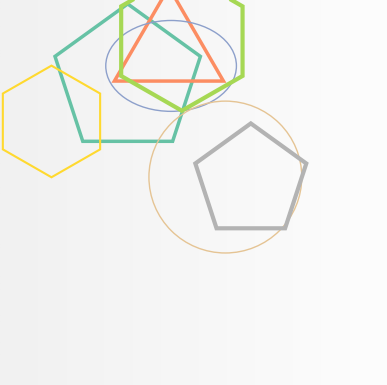[{"shape": "pentagon", "thickness": 2.5, "radius": 0.99, "center": [0.33, 0.793]}, {"shape": "triangle", "thickness": 2.5, "radius": 0.81, "center": [0.436, 0.871]}, {"shape": "oval", "thickness": 1, "radius": 0.84, "center": [0.442, 0.829]}, {"shape": "hexagon", "thickness": 3, "radius": 0.9, "center": [0.469, 0.893]}, {"shape": "hexagon", "thickness": 1.5, "radius": 0.72, "center": [0.133, 0.685]}, {"shape": "circle", "thickness": 1, "radius": 0.99, "center": [0.582, 0.54]}, {"shape": "pentagon", "thickness": 3, "radius": 0.75, "center": [0.647, 0.529]}]